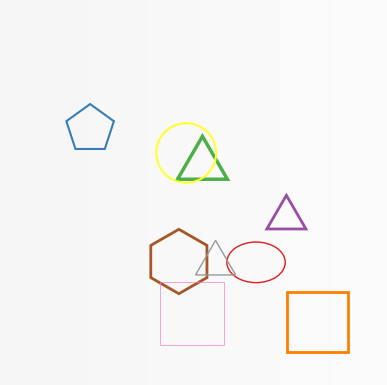[{"shape": "oval", "thickness": 1, "radius": 0.38, "center": [0.661, 0.319]}, {"shape": "pentagon", "thickness": 1.5, "radius": 0.32, "center": [0.233, 0.665]}, {"shape": "triangle", "thickness": 2.5, "radius": 0.37, "center": [0.522, 0.572]}, {"shape": "triangle", "thickness": 2, "radius": 0.29, "center": [0.739, 0.434]}, {"shape": "square", "thickness": 2, "radius": 0.39, "center": [0.818, 0.164]}, {"shape": "circle", "thickness": 1.5, "radius": 0.39, "center": [0.48, 0.603]}, {"shape": "hexagon", "thickness": 2, "radius": 0.42, "center": [0.462, 0.321]}, {"shape": "square", "thickness": 0.5, "radius": 0.41, "center": [0.496, 0.186]}, {"shape": "triangle", "thickness": 1, "radius": 0.3, "center": [0.556, 0.316]}]